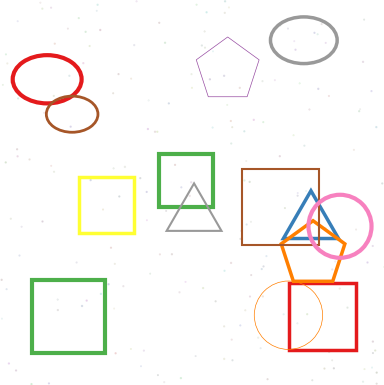[{"shape": "oval", "thickness": 3, "radius": 0.45, "center": [0.122, 0.794]}, {"shape": "square", "thickness": 2.5, "radius": 0.43, "center": [0.838, 0.178]}, {"shape": "triangle", "thickness": 2.5, "radius": 0.41, "center": [0.808, 0.422]}, {"shape": "square", "thickness": 3, "radius": 0.48, "center": [0.178, 0.178]}, {"shape": "square", "thickness": 3, "radius": 0.35, "center": [0.483, 0.531]}, {"shape": "pentagon", "thickness": 0.5, "radius": 0.43, "center": [0.591, 0.818]}, {"shape": "circle", "thickness": 0.5, "radius": 0.44, "center": [0.749, 0.181]}, {"shape": "pentagon", "thickness": 2.5, "radius": 0.43, "center": [0.813, 0.34]}, {"shape": "square", "thickness": 2.5, "radius": 0.36, "center": [0.277, 0.467]}, {"shape": "square", "thickness": 1.5, "radius": 0.49, "center": [0.728, 0.463]}, {"shape": "oval", "thickness": 2, "radius": 0.34, "center": [0.187, 0.703]}, {"shape": "circle", "thickness": 3, "radius": 0.41, "center": [0.883, 0.412]}, {"shape": "oval", "thickness": 2.5, "radius": 0.43, "center": [0.789, 0.895]}, {"shape": "triangle", "thickness": 1.5, "radius": 0.41, "center": [0.504, 0.441]}]